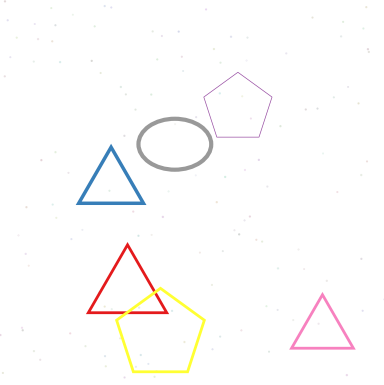[{"shape": "triangle", "thickness": 2, "radius": 0.59, "center": [0.331, 0.247]}, {"shape": "triangle", "thickness": 2.5, "radius": 0.49, "center": [0.289, 0.521]}, {"shape": "pentagon", "thickness": 0.5, "radius": 0.47, "center": [0.618, 0.719]}, {"shape": "pentagon", "thickness": 2, "radius": 0.6, "center": [0.417, 0.131]}, {"shape": "triangle", "thickness": 2, "radius": 0.46, "center": [0.838, 0.142]}, {"shape": "oval", "thickness": 3, "radius": 0.47, "center": [0.454, 0.625]}]